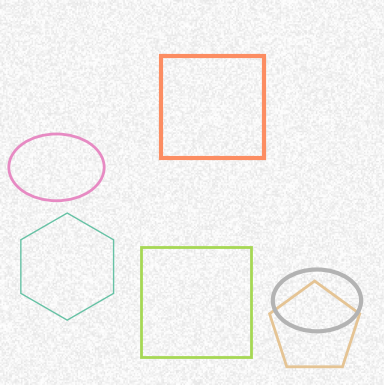[{"shape": "hexagon", "thickness": 1, "radius": 0.7, "center": [0.175, 0.308]}, {"shape": "square", "thickness": 3, "radius": 0.67, "center": [0.552, 0.722]}, {"shape": "oval", "thickness": 2, "radius": 0.62, "center": [0.147, 0.565]}, {"shape": "square", "thickness": 2, "radius": 0.71, "center": [0.51, 0.214]}, {"shape": "pentagon", "thickness": 2, "radius": 0.62, "center": [0.817, 0.147]}, {"shape": "oval", "thickness": 3, "radius": 0.57, "center": [0.823, 0.22]}]